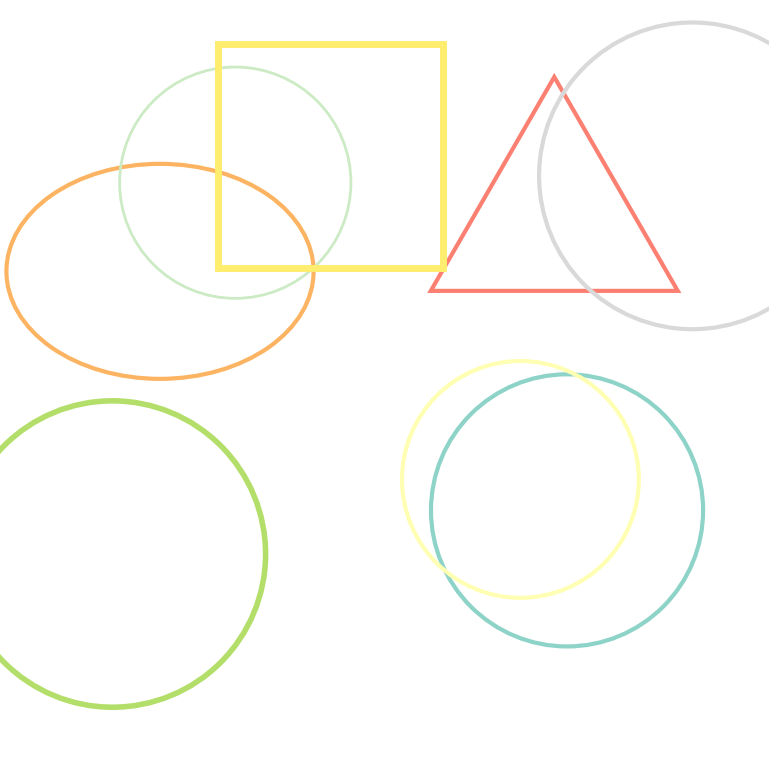[{"shape": "circle", "thickness": 1.5, "radius": 0.88, "center": [0.736, 0.337]}, {"shape": "circle", "thickness": 1.5, "radius": 0.77, "center": [0.676, 0.377]}, {"shape": "triangle", "thickness": 1.5, "radius": 0.93, "center": [0.72, 0.715]}, {"shape": "oval", "thickness": 1.5, "radius": 1.0, "center": [0.208, 0.648]}, {"shape": "circle", "thickness": 2, "radius": 0.99, "center": [0.146, 0.28]}, {"shape": "circle", "thickness": 1.5, "radius": 1.0, "center": [0.899, 0.772]}, {"shape": "circle", "thickness": 1, "radius": 0.75, "center": [0.306, 0.763]}, {"shape": "square", "thickness": 2.5, "radius": 0.73, "center": [0.43, 0.797]}]